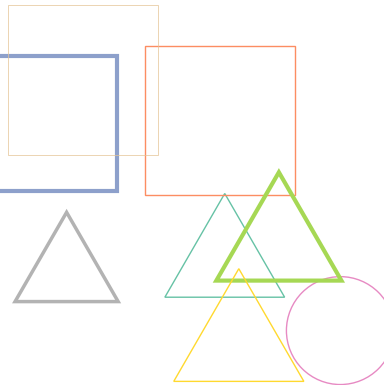[{"shape": "triangle", "thickness": 1, "radius": 0.9, "center": [0.584, 0.318]}, {"shape": "square", "thickness": 1, "radius": 0.97, "center": [0.571, 0.687]}, {"shape": "square", "thickness": 3, "radius": 0.88, "center": [0.129, 0.68]}, {"shape": "circle", "thickness": 1, "radius": 0.7, "center": [0.884, 0.141]}, {"shape": "triangle", "thickness": 3, "radius": 0.94, "center": [0.724, 0.365]}, {"shape": "triangle", "thickness": 1, "radius": 0.98, "center": [0.62, 0.107]}, {"shape": "square", "thickness": 0.5, "radius": 0.98, "center": [0.216, 0.793]}, {"shape": "triangle", "thickness": 2.5, "radius": 0.77, "center": [0.173, 0.294]}]